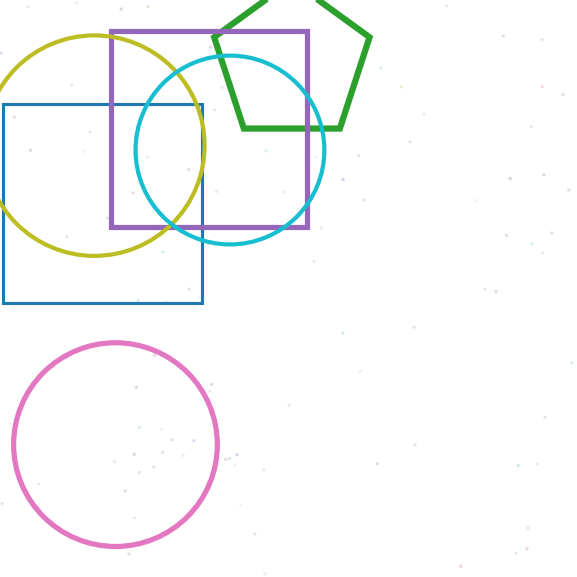[{"shape": "square", "thickness": 1.5, "radius": 0.86, "center": [0.177, 0.646]}, {"shape": "pentagon", "thickness": 3, "radius": 0.71, "center": [0.505, 0.891]}, {"shape": "square", "thickness": 2.5, "radius": 0.85, "center": [0.362, 0.775]}, {"shape": "circle", "thickness": 2.5, "radius": 0.88, "center": [0.2, 0.229]}, {"shape": "circle", "thickness": 2, "radius": 0.95, "center": [0.163, 0.747]}, {"shape": "circle", "thickness": 2, "radius": 0.82, "center": [0.398, 0.739]}]